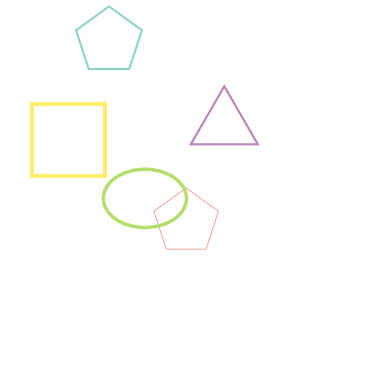[{"shape": "pentagon", "thickness": 1.5, "radius": 0.45, "center": [0.283, 0.894]}, {"shape": "pentagon", "thickness": 0.5, "radius": 0.44, "center": [0.484, 0.424]}, {"shape": "oval", "thickness": 2.5, "radius": 0.54, "center": [0.376, 0.485]}, {"shape": "triangle", "thickness": 1.5, "radius": 0.5, "center": [0.583, 0.675]}, {"shape": "square", "thickness": 3, "radius": 0.47, "center": [0.177, 0.636]}]